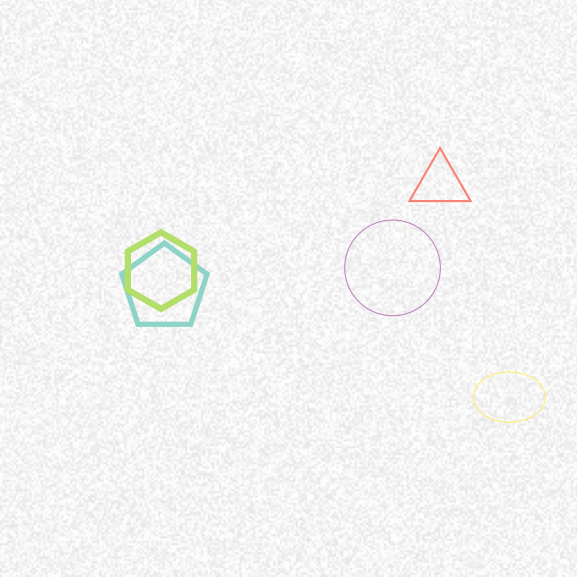[{"shape": "pentagon", "thickness": 2.5, "radius": 0.39, "center": [0.285, 0.5]}, {"shape": "triangle", "thickness": 1, "radius": 0.31, "center": [0.762, 0.682]}, {"shape": "hexagon", "thickness": 3, "radius": 0.33, "center": [0.279, 0.531]}, {"shape": "circle", "thickness": 0.5, "radius": 0.41, "center": [0.68, 0.535]}, {"shape": "oval", "thickness": 0.5, "radius": 0.31, "center": [0.882, 0.311]}]